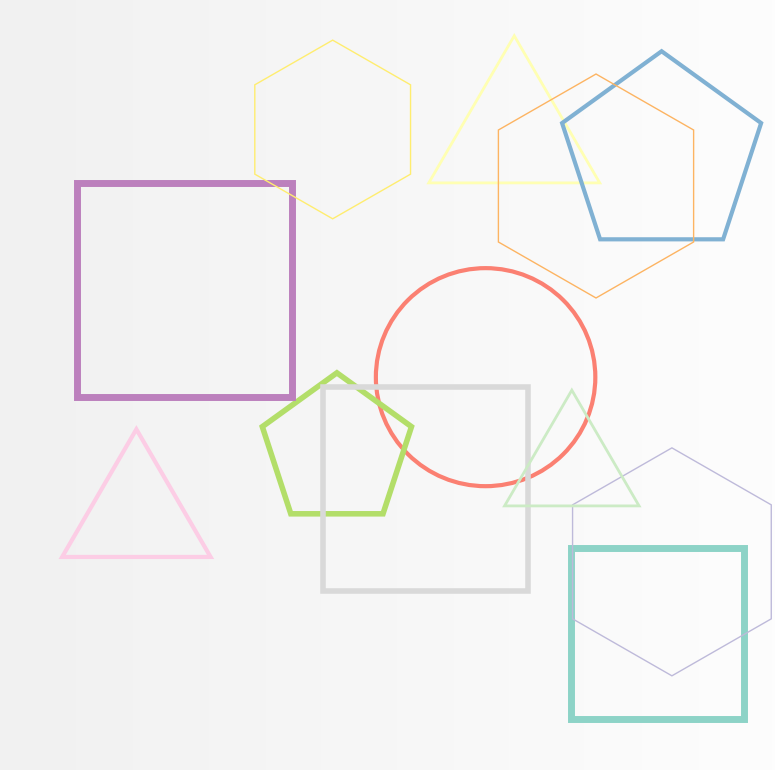[{"shape": "square", "thickness": 2.5, "radius": 0.56, "center": [0.848, 0.177]}, {"shape": "triangle", "thickness": 1, "radius": 0.64, "center": [0.664, 0.826]}, {"shape": "hexagon", "thickness": 0.5, "radius": 0.74, "center": [0.867, 0.27]}, {"shape": "circle", "thickness": 1.5, "radius": 0.71, "center": [0.627, 0.51]}, {"shape": "pentagon", "thickness": 1.5, "radius": 0.68, "center": [0.854, 0.798]}, {"shape": "hexagon", "thickness": 0.5, "radius": 0.73, "center": [0.769, 0.758]}, {"shape": "pentagon", "thickness": 2, "radius": 0.51, "center": [0.435, 0.415]}, {"shape": "triangle", "thickness": 1.5, "radius": 0.55, "center": [0.176, 0.332]}, {"shape": "square", "thickness": 2, "radius": 0.66, "center": [0.549, 0.365]}, {"shape": "square", "thickness": 2.5, "radius": 0.69, "center": [0.238, 0.623]}, {"shape": "triangle", "thickness": 1, "radius": 0.5, "center": [0.738, 0.393]}, {"shape": "hexagon", "thickness": 0.5, "radius": 0.58, "center": [0.429, 0.832]}]